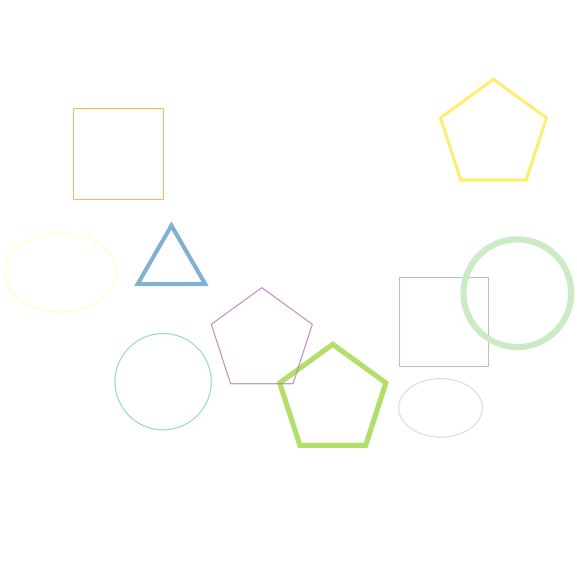[{"shape": "circle", "thickness": 0.5, "radius": 0.42, "center": [0.283, 0.338]}, {"shape": "oval", "thickness": 0.5, "radius": 0.49, "center": [0.105, 0.527]}, {"shape": "square", "thickness": 0.5, "radius": 0.39, "center": [0.767, 0.442]}, {"shape": "triangle", "thickness": 2, "radius": 0.34, "center": [0.297, 0.541]}, {"shape": "square", "thickness": 0.5, "radius": 0.39, "center": [0.204, 0.733]}, {"shape": "pentagon", "thickness": 2.5, "radius": 0.48, "center": [0.576, 0.306]}, {"shape": "oval", "thickness": 0.5, "radius": 0.36, "center": [0.763, 0.293]}, {"shape": "pentagon", "thickness": 0.5, "radius": 0.46, "center": [0.453, 0.409]}, {"shape": "circle", "thickness": 3, "radius": 0.47, "center": [0.896, 0.491]}, {"shape": "pentagon", "thickness": 1.5, "radius": 0.48, "center": [0.854, 0.765]}]